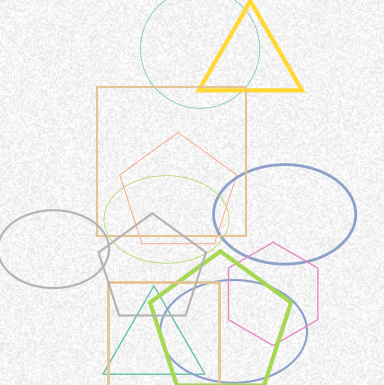[{"shape": "triangle", "thickness": 1, "radius": 0.77, "center": [0.4, 0.104]}, {"shape": "circle", "thickness": 0.5, "radius": 0.77, "center": [0.52, 0.873]}, {"shape": "pentagon", "thickness": 0.5, "radius": 0.8, "center": [0.463, 0.496]}, {"shape": "oval", "thickness": 2, "radius": 0.92, "center": [0.739, 0.443]}, {"shape": "oval", "thickness": 1.5, "radius": 0.95, "center": [0.607, 0.139]}, {"shape": "hexagon", "thickness": 1, "radius": 0.67, "center": [0.709, 0.237]}, {"shape": "pentagon", "thickness": 3, "radius": 0.96, "center": [0.573, 0.155]}, {"shape": "oval", "thickness": 0.5, "radius": 0.81, "center": [0.433, 0.43]}, {"shape": "triangle", "thickness": 3, "radius": 0.77, "center": [0.65, 0.843]}, {"shape": "square", "thickness": 2, "radius": 0.73, "center": [0.424, 0.121]}, {"shape": "square", "thickness": 1.5, "radius": 0.96, "center": [0.445, 0.581]}, {"shape": "oval", "thickness": 1.5, "radius": 0.72, "center": [0.139, 0.353]}, {"shape": "pentagon", "thickness": 1.5, "radius": 0.73, "center": [0.396, 0.299]}]